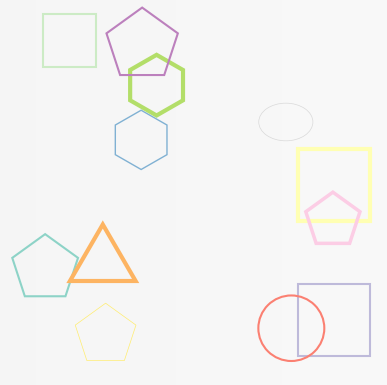[{"shape": "pentagon", "thickness": 1.5, "radius": 0.45, "center": [0.116, 0.303]}, {"shape": "square", "thickness": 3, "radius": 0.47, "center": [0.863, 0.52]}, {"shape": "square", "thickness": 1.5, "radius": 0.47, "center": [0.862, 0.168]}, {"shape": "circle", "thickness": 1.5, "radius": 0.43, "center": [0.752, 0.147]}, {"shape": "hexagon", "thickness": 1, "radius": 0.38, "center": [0.364, 0.637]}, {"shape": "triangle", "thickness": 3, "radius": 0.49, "center": [0.265, 0.319]}, {"shape": "hexagon", "thickness": 3, "radius": 0.39, "center": [0.404, 0.779]}, {"shape": "pentagon", "thickness": 2.5, "radius": 0.37, "center": [0.859, 0.427]}, {"shape": "oval", "thickness": 0.5, "radius": 0.35, "center": [0.738, 0.683]}, {"shape": "pentagon", "thickness": 1.5, "radius": 0.48, "center": [0.367, 0.883]}, {"shape": "square", "thickness": 1.5, "radius": 0.35, "center": [0.18, 0.894]}, {"shape": "pentagon", "thickness": 0.5, "radius": 0.41, "center": [0.273, 0.13]}]